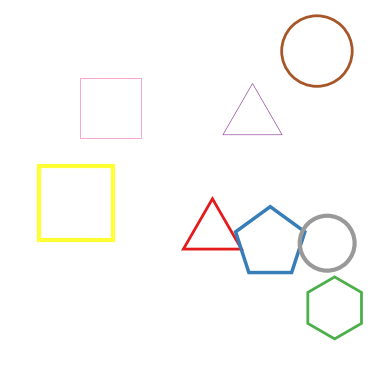[{"shape": "triangle", "thickness": 2, "radius": 0.44, "center": [0.552, 0.397]}, {"shape": "pentagon", "thickness": 2.5, "radius": 0.47, "center": [0.702, 0.369]}, {"shape": "hexagon", "thickness": 2, "radius": 0.4, "center": [0.869, 0.2]}, {"shape": "triangle", "thickness": 0.5, "radius": 0.44, "center": [0.656, 0.694]}, {"shape": "square", "thickness": 3, "radius": 0.48, "center": [0.197, 0.473]}, {"shape": "circle", "thickness": 2, "radius": 0.46, "center": [0.823, 0.867]}, {"shape": "square", "thickness": 0.5, "radius": 0.39, "center": [0.287, 0.72]}, {"shape": "circle", "thickness": 3, "radius": 0.36, "center": [0.85, 0.368]}]